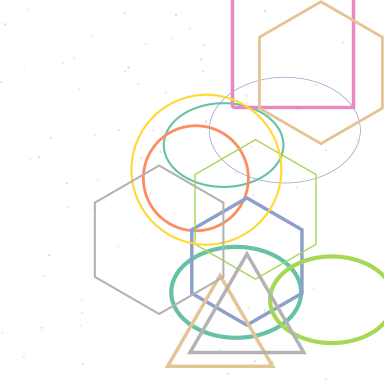[{"shape": "oval", "thickness": 3, "radius": 0.84, "center": [0.613, 0.241]}, {"shape": "oval", "thickness": 1.5, "radius": 0.78, "center": [0.581, 0.623]}, {"shape": "circle", "thickness": 2, "radius": 0.68, "center": [0.509, 0.537]}, {"shape": "hexagon", "thickness": 2.5, "radius": 0.83, "center": [0.641, 0.321]}, {"shape": "oval", "thickness": 0.5, "radius": 0.98, "center": [0.74, 0.662]}, {"shape": "square", "thickness": 2.5, "radius": 0.78, "center": [0.76, 0.877]}, {"shape": "hexagon", "thickness": 1, "radius": 0.91, "center": [0.664, 0.456]}, {"shape": "oval", "thickness": 3, "radius": 0.8, "center": [0.862, 0.221]}, {"shape": "circle", "thickness": 1.5, "radius": 0.97, "center": [0.536, 0.559]}, {"shape": "hexagon", "thickness": 2, "radius": 0.92, "center": [0.834, 0.811]}, {"shape": "triangle", "thickness": 2.5, "radius": 0.79, "center": [0.572, 0.127]}, {"shape": "hexagon", "thickness": 1.5, "radius": 0.96, "center": [0.413, 0.377]}, {"shape": "triangle", "thickness": 2.5, "radius": 0.85, "center": [0.641, 0.17]}]